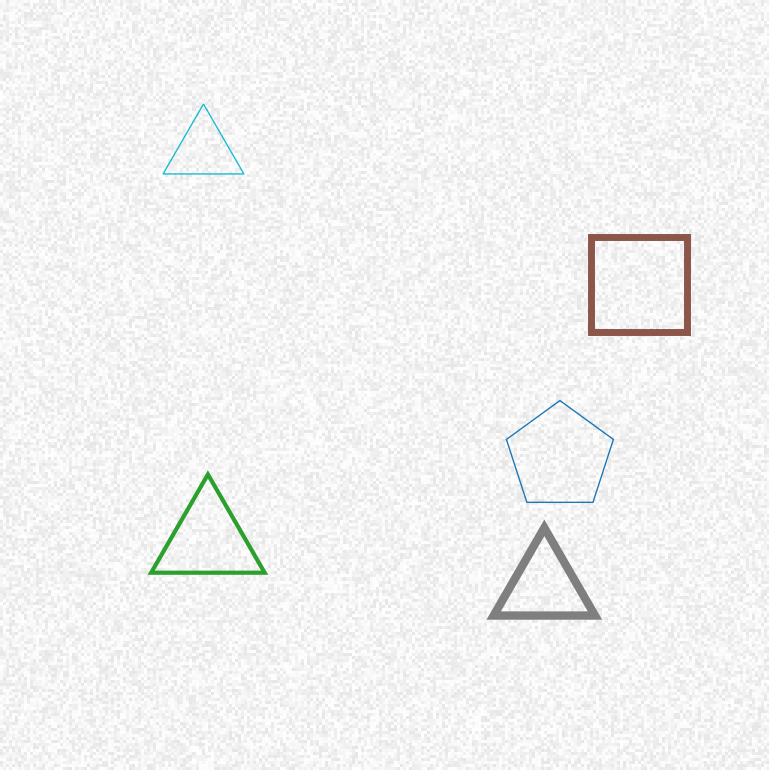[{"shape": "pentagon", "thickness": 0.5, "radius": 0.37, "center": [0.727, 0.407]}, {"shape": "triangle", "thickness": 1.5, "radius": 0.43, "center": [0.27, 0.299]}, {"shape": "square", "thickness": 2.5, "radius": 0.31, "center": [0.83, 0.63]}, {"shape": "triangle", "thickness": 3, "radius": 0.38, "center": [0.707, 0.239]}, {"shape": "triangle", "thickness": 0.5, "radius": 0.3, "center": [0.264, 0.804]}]